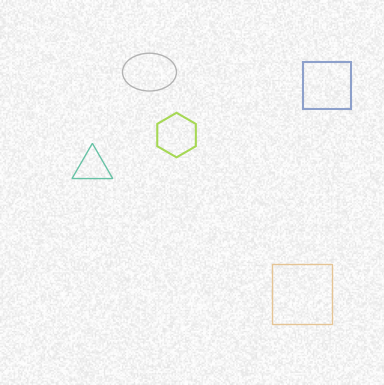[{"shape": "triangle", "thickness": 1, "radius": 0.3, "center": [0.24, 0.567]}, {"shape": "square", "thickness": 1.5, "radius": 0.31, "center": [0.849, 0.778]}, {"shape": "hexagon", "thickness": 1.5, "radius": 0.29, "center": [0.459, 0.649]}, {"shape": "square", "thickness": 1, "radius": 0.39, "center": [0.784, 0.237]}, {"shape": "oval", "thickness": 1, "radius": 0.35, "center": [0.388, 0.813]}]